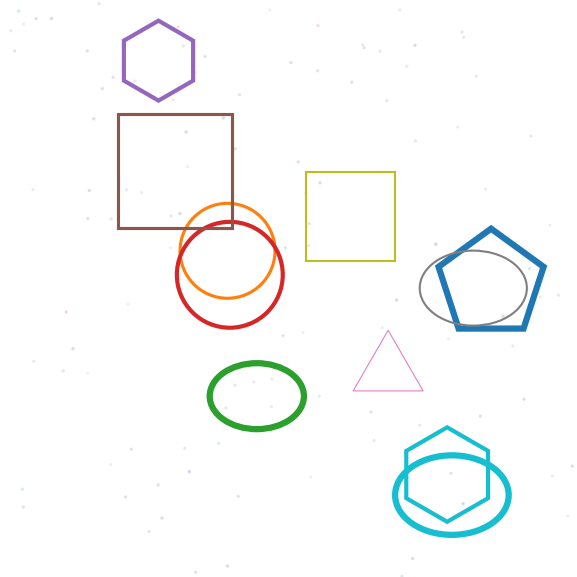[{"shape": "pentagon", "thickness": 3, "radius": 0.48, "center": [0.85, 0.508]}, {"shape": "circle", "thickness": 1.5, "radius": 0.41, "center": [0.394, 0.565]}, {"shape": "oval", "thickness": 3, "radius": 0.41, "center": [0.445, 0.313]}, {"shape": "circle", "thickness": 2, "radius": 0.46, "center": [0.398, 0.523]}, {"shape": "hexagon", "thickness": 2, "radius": 0.35, "center": [0.274, 0.894]}, {"shape": "square", "thickness": 1.5, "radius": 0.49, "center": [0.303, 0.703]}, {"shape": "triangle", "thickness": 0.5, "radius": 0.35, "center": [0.672, 0.357]}, {"shape": "oval", "thickness": 1, "radius": 0.46, "center": [0.82, 0.5]}, {"shape": "square", "thickness": 1, "radius": 0.39, "center": [0.607, 0.624]}, {"shape": "hexagon", "thickness": 2, "radius": 0.41, "center": [0.774, 0.177]}, {"shape": "oval", "thickness": 3, "radius": 0.49, "center": [0.783, 0.142]}]